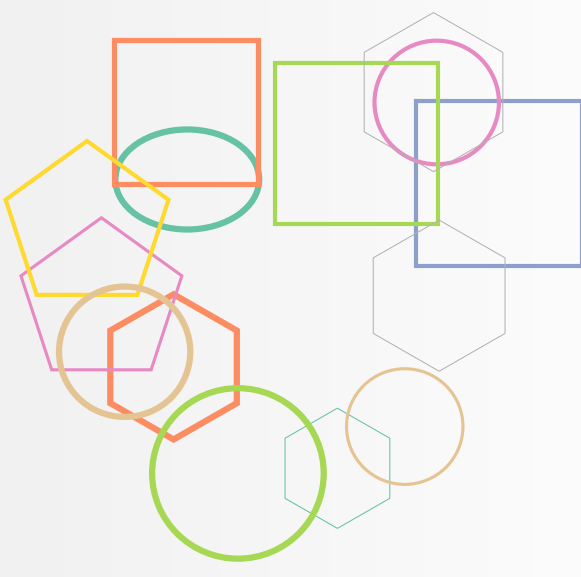[{"shape": "oval", "thickness": 3, "radius": 0.62, "center": [0.322, 0.688]}, {"shape": "hexagon", "thickness": 0.5, "radius": 0.52, "center": [0.581, 0.188]}, {"shape": "square", "thickness": 2.5, "radius": 0.62, "center": [0.32, 0.805]}, {"shape": "hexagon", "thickness": 3, "radius": 0.63, "center": [0.299, 0.364]}, {"shape": "square", "thickness": 2, "radius": 0.71, "center": [0.858, 0.682]}, {"shape": "circle", "thickness": 2, "radius": 0.54, "center": [0.751, 0.822]}, {"shape": "pentagon", "thickness": 1.5, "radius": 0.73, "center": [0.174, 0.477]}, {"shape": "square", "thickness": 2, "radius": 0.7, "center": [0.614, 0.751]}, {"shape": "circle", "thickness": 3, "radius": 0.74, "center": [0.409, 0.179]}, {"shape": "pentagon", "thickness": 2, "radius": 0.74, "center": [0.15, 0.608]}, {"shape": "circle", "thickness": 3, "radius": 0.56, "center": [0.214, 0.39]}, {"shape": "circle", "thickness": 1.5, "radius": 0.5, "center": [0.696, 0.261]}, {"shape": "hexagon", "thickness": 0.5, "radius": 0.65, "center": [0.756, 0.487]}, {"shape": "hexagon", "thickness": 0.5, "radius": 0.69, "center": [0.746, 0.84]}]